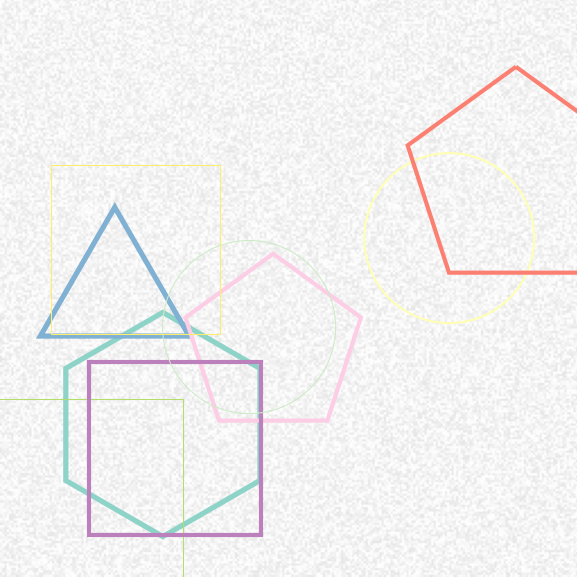[{"shape": "hexagon", "thickness": 2.5, "radius": 0.97, "center": [0.282, 0.264]}, {"shape": "circle", "thickness": 1, "radius": 0.74, "center": [0.778, 0.587]}, {"shape": "pentagon", "thickness": 2, "radius": 0.99, "center": [0.893, 0.686]}, {"shape": "triangle", "thickness": 2.5, "radius": 0.74, "center": [0.199, 0.492]}, {"shape": "square", "thickness": 0.5, "radius": 0.93, "center": [0.131, 0.123]}, {"shape": "pentagon", "thickness": 2, "radius": 0.8, "center": [0.473, 0.4]}, {"shape": "square", "thickness": 2, "radius": 0.75, "center": [0.303, 0.223]}, {"shape": "circle", "thickness": 0.5, "radius": 0.75, "center": [0.431, 0.433]}, {"shape": "square", "thickness": 0.5, "radius": 0.73, "center": [0.234, 0.567]}]